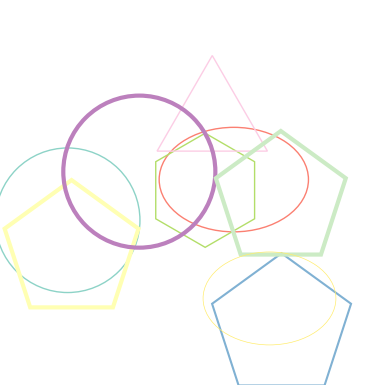[{"shape": "circle", "thickness": 1, "radius": 0.94, "center": [0.176, 0.428]}, {"shape": "pentagon", "thickness": 3, "radius": 0.91, "center": [0.186, 0.349]}, {"shape": "oval", "thickness": 1, "radius": 0.97, "center": [0.607, 0.534]}, {"shape": "pentagon", "thickness": 1.5, "radius": 0.95, "center": [0.731, 0.152]}, {"shape": "hexagon", "thickness": 1, "radius": 0.74, "center": [0.533, 0.506]}, {"shape": "triangle", "thickness": 1, "radius": 0.83, "center": [0.551, 0.69]}, {"shape": "circle", "thickness": 3, "radius": 0.99, "center": [0.362, 0.554]}, {"shape": "pentagon", "thickness": 3, "radius": 0.89, "center": [0.729, 0.482]}, {"shape": "oval", "thickness": 0.5, "radius": 0.86, "center": [0.7, 0.225]}]